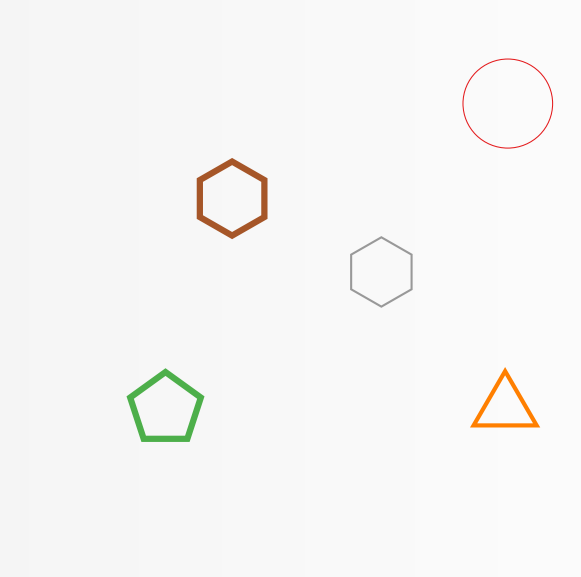[{"shape": "circle", "thickness": 0.5, "radius": 0.39, "center": [0.874, 0.82]}, {"shape": "pentagon", "thickness": 3, "radius": 0.32, "center": [0.285, 0.291]}, {"shape": "triangle", "thickness": 2, "radius": 0.31, "center": [0.869, 0.294]}, {"shape": "hexagon", "thickness": 3, "radius": 0.32, "center": [0.399, 0.655]}, {"shape": "hexagon", "thickness": 1, "radius": 0.3, "center": [0.656, 0.528]}]